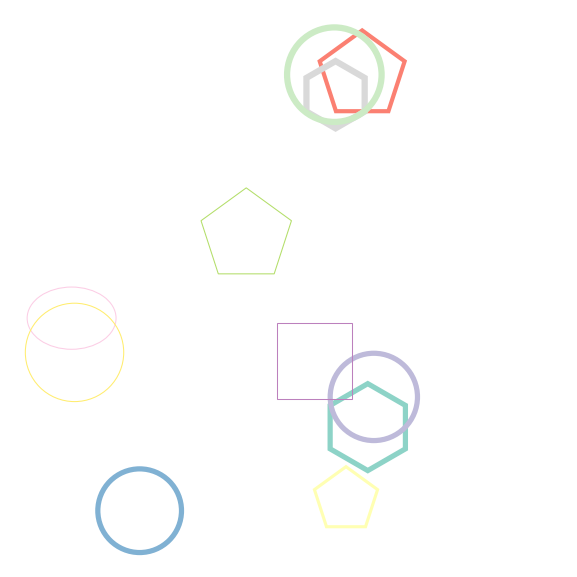[{"shape": "hexagon", "thickness": 2.5, "radius": 0.38, "center": [0.637, 0.26]}, {"shape": "pentagon", "thickness": 1.5, "radius": 0.29, "center": [0.599, 0.134]}, {"shape": "circle", "thickness": 2.5, "radius": 0.38, "center": [0.647, 0.312]}, {"shape": "pentagon", "thickness": 2, "radius": 0.39, "center": [0.627, 0.869]}, {"shape": "circle", "thickness": 2.5, "radius": 0.36, "center": [0.242, 0.115]}, {"shape": "pentagon", "thickness": 0.5, "radius": 0.41, "center": [0.426, 0.592]}, {"shape": "oval", "thickness": 0.5, "radius": 0.38, "center": [0.124, 0.448]}, {"shape": "hexagon", "thickness": 3, "radius": 0.29, "center": [0.581, 0.835]}, {"shape": "square", "thickness": 0.5, "radius": 0.33, "center": [0.544, 0.374]}, {"shape": "circle", "thickness": 3, "radius": 0.41, "center": [0.579, 0.87]}, {"shape": "circle", "thickness": 0.5, "radius": 0.43, "center": [0.129, 0.389]}]